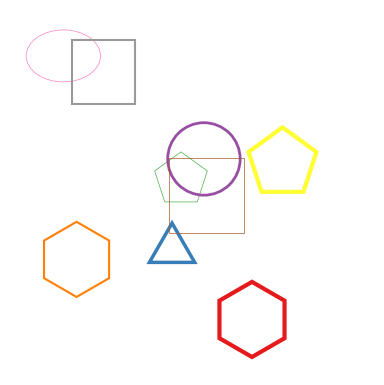[{"shape": "hexagon", "thickness": 3, "radius": 0.49, "center": [0.655, 0.17]}, {"shape": "triangle", "thickness": 2.5, "radius": 0.34, "center": [0.447, 0.352]}, {"shape": "pentagon", "thickness": 0.5, "radius": 0.36, "center": [0.47, 0.534]}, {"shape": "circle", "thickness": 2, "radius": 0.47, "center": [0.53, 0.587]}, {"shape": "hexagon", "thickness": 1.5, "radius": 0.49, "center": [0.199, 0.326]}, {"shape": "pentagon", "thickness": 3, "radius": 0.46, "center": [0.734, 0.577]}, {"shape": "square", "thickness": 0.5, "radius": 0.49, "center": [0.536, 0.493]}, {"shape": "oval", "thickness": 0.5, "radius": 0.48, "center": [0.164, 0.855]}, {"shape": "square", "thickness": 1.5, "radius": 0.41, "center": [0.268, 0.813]}]